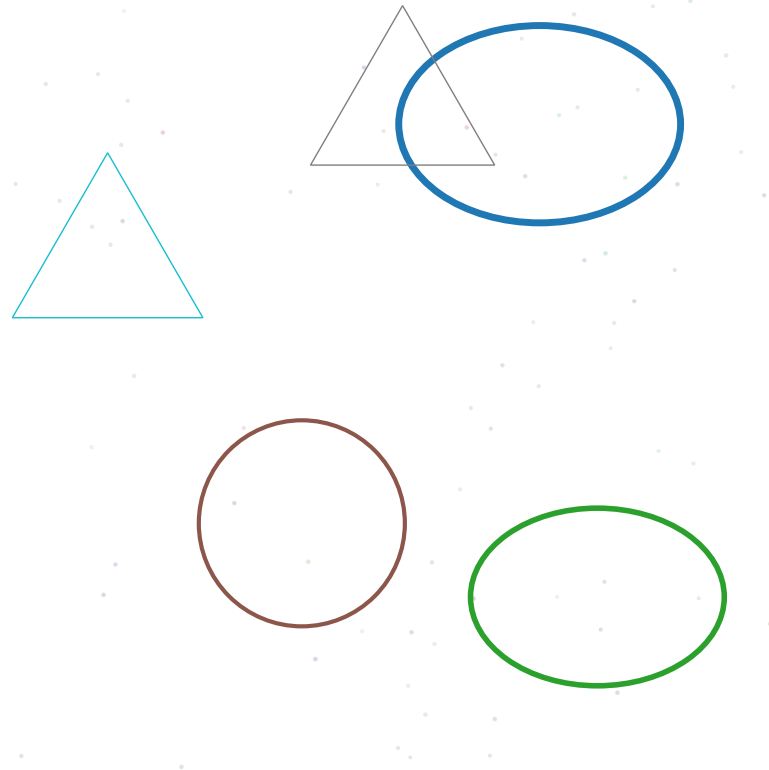[{"shape": "oval", "thickness": 2.5, "radius": 0.92, "center": [0.701, 0.839]}, {"shape": "oval", "thickness": 2, "radius": 0.82, "center": [0.776, 0.225]}, {"shape": "circle", "thickness": 1.5, "radius": 0.67, "center": [0.392, 0.32]}, {"shape": "triangle", "thickness": 0.5, "radius": 0.69, "center": [0.523, 0.855]}, {"shape": "triangle", "thickness": 0.5, "radius": 0.71, "center": [0.14, 0.659]}]